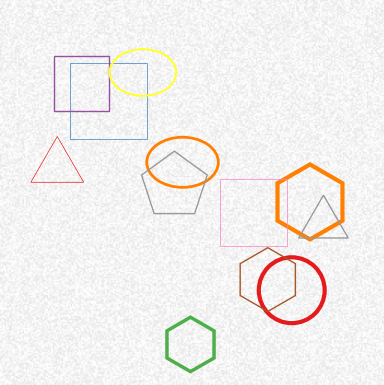[{"shape": "circle", "thickness": 3, "radius": 0.43, "center": [0.758, 0.246]}, {"shape": "triangle", "thickness": 0.5, "radius": 0.4, "center": [0.149, 0.566]}, {"shape": "square", "thickness": 0.5, "radius": 0.5, "center": [0.282, 0.737]}, {"shape": "hexagon", "thickness": 2.5, "radius": 0.35, "center": [0.495, 0.105]}, {"shape": "square", "thickness": 1, "radius": 0.36, "center": [0.212, 0.783]}, {"shape": "oval", "thickness": 2, "radius": 0.46, "center": [0.474, 0.578]}, {"shape": "hexagon", "thickness": 3, "radius": 0.49, "center": [0.805, 0.475]}, {"shape": "oval", "thickness": 1.5, "radius": 0.43, "center": [0.371, 0.812]}, {"shape": "hexagon", "thickness": 1, "radius": 0.41, "center": [0.696, 0.274]}, {"shape": "square", "thickness": 0.5, "radius": 0.44, "center": [0.659, 0.449]}, {"shape": "pentagon", "thickness": 1, "radius": 0.45, "center": [0.453, 0.518]}, {"shape": "triangle", "thickness": 1, "radius": 0.37, "center": [0.84, 0.419]}]